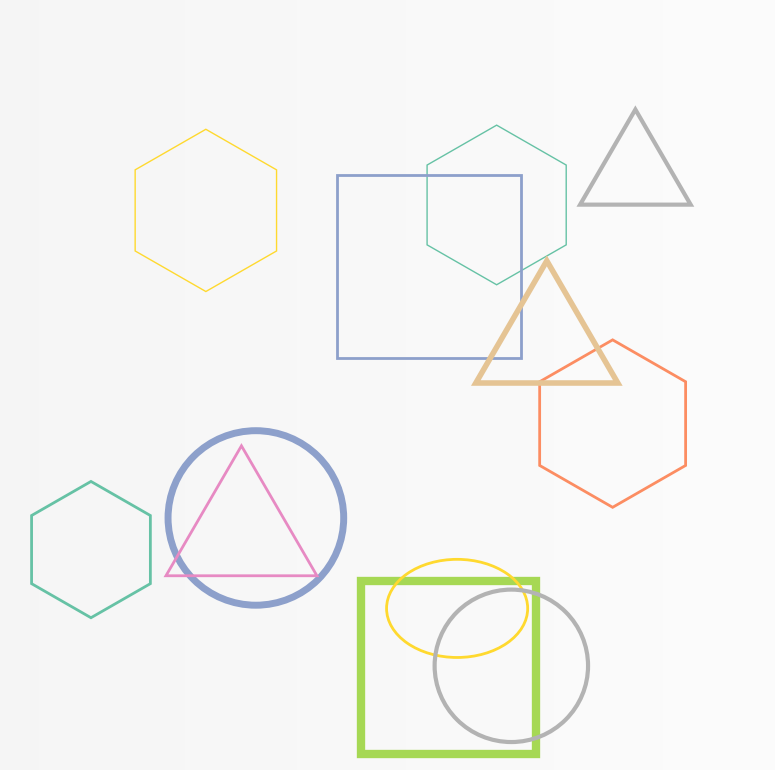[{"shape": "hexagon", "thickness": 0.5, "radius": 0.52, "center": [0.641, 0.734]}, {"shape": "hexagon", "thickness": 1, "radius": 0.44, "center": [0.117, 0.286]}, {"shape": "hexagon", "thickness": 1, "radius": 0.54, "center": [0.791, 0.45]}, {"shape": "circle", "thickness": 2.5, "radius": 0.57, "center": [0.33, 0.327]}, {"shape": "square", "thickness": 1, "radius": 0.59, "center": [0.553, 0.654]}, {"shape": "triangle", "thickness": 1, "radius": 0.56, "center": [0.312, 0.309]}, {"shape": "square", "thickness": 3, "radius": 0.56, "center": [0.579, 0.133]}, {"shape": "hexagon", "thickness": 0.5, "radius": 0.53, "center": [0.266, 0.727]}, {"shape": "oval", "thickness": 1, "radius": 0.46, "center": [0.59, 0.21]}, {"shape": "triangle", "thickness": 2, "radius": 0.53, "center": [0.706, 0.555]}, {"shape": "triangle", "thickness": 1.5, "radius": 0.41, "center": [0.82, 0.775]}, {"shape": "circle", "thickness": 1.5, "radius": 0.49, "center": [0.66, 0.135]}]